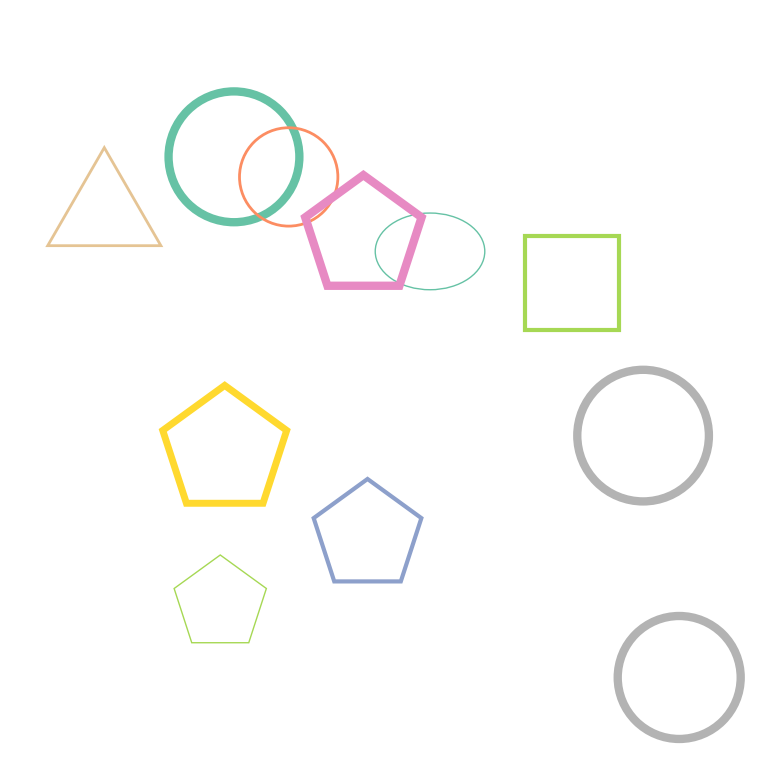[{"shape": "circle", "thickness": 3, "radius": 0.42, "center": [0.304, 0.796]}, {"shape": "oval", "thickness": 0.5, "radius": 0.36, "center": [0.558, 0.674]}, {"shape": "circle", "thickness": 1, "radius": 0.32, "center": [0.375, 0.77]}, {"shape": "pentagon", "thickness": 1.5, "radius": 0.37, "center": [0.477, 0.304]}, {"shape": "pentagon", "thickness": 3, "radius": 0.4, "center": [0.472, 0.693]}, {"shape": "pentagon", "thickness": 0.5, "radius": 0.31, "center": [0.286, 0.216]}, {"shape": "square", "thickness": 1.5, "radius": 0.31, "center": [0.742, 0.633]}, {"shape": "pentagon", "thickness": 2.5, "radius": 0.42, "center": [0.292, 0.415]}, {"shape": "triangle", "thickness": 1, "radius": 0.42, "center": [0.135, 0.723]}, {"shape": "circle", "thickness": 3, "radius": 0.43, "center": [0.835, 0.434]}, {"shape": "circle", "thickness": 3, "radius": 0.4, "center": [0.882, 0.12]}]